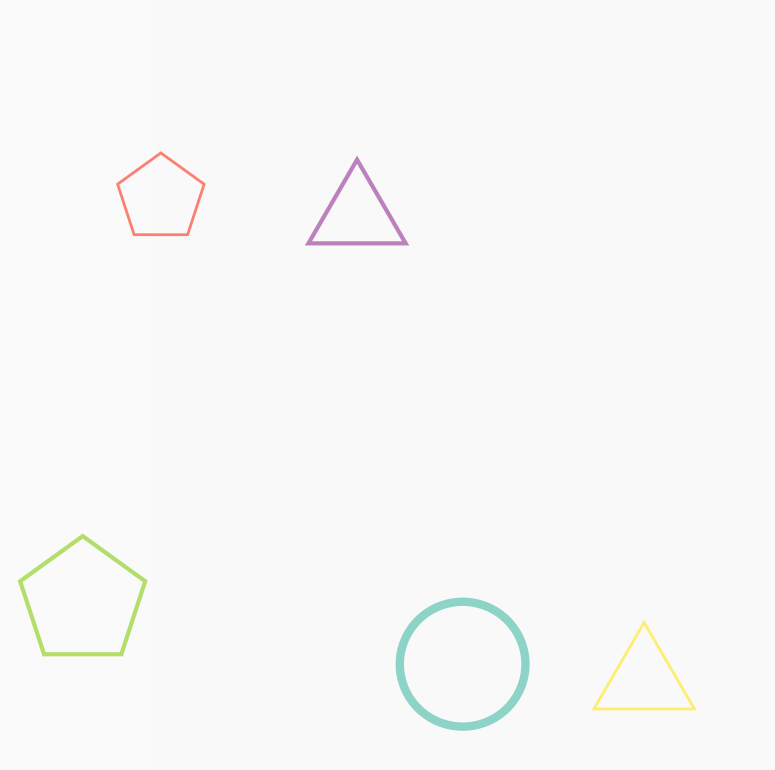[{"shape": "circle", "thickness": 3, "radius": 0.41, "center": [0.597, 0.137]}, {"shape": "pentagon", "thickness": 1, "radius": 0.29, "center": [0.208, 0.743]}, {"shape": "pentagon", "thickness": 1.5, "radius": 0.42, "center": [0.107, 0.219]}, {"shape": "triangle", "thickness": 1.5, "radius": 0.36, "center": [0.461, 0.72]}, {"shape": "triangle", "thickness": 1, "radius": 0.37, "center": [0.831, 0.117]}]